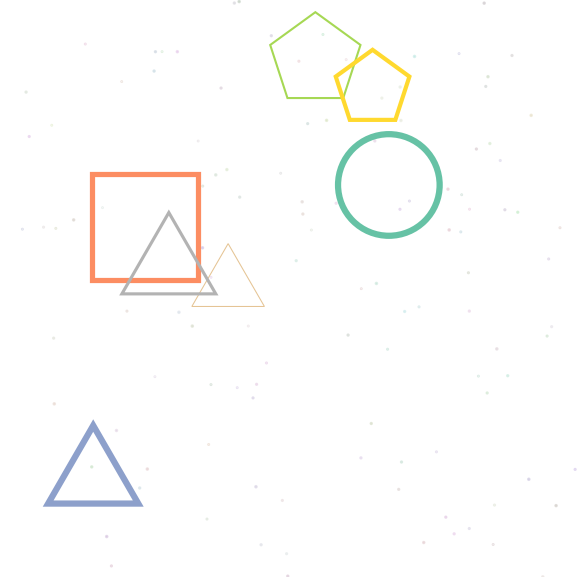[{"shape": "circle", "thickness": 3, "radius": 0.44, "center": [0.673, 0.679]}, {"shape": "square", "thickness": 2.5, "radius": 0.46, "center": [0.251, 0.606]}, {"shape": "triangle", "thickness": 3, "radius": 0.45, "center": [0.161, 0.172]}, {"shape": "pentagon", "thickness": 1, "radius": 0.41, "center": [0.546, 0.896]}, {"shape": "pentagon", "thickness": 2, "radius": 0.34, "center": [0.645, 0.846]}, {"shape": "triangle", "thickness": 0.5, "radius": 0.36, "center": [0.395, 0.505]}, {"shape": "triangle", "thickness": 1.5, "radius": 0.47, "center": [0.292, 0.537]}]